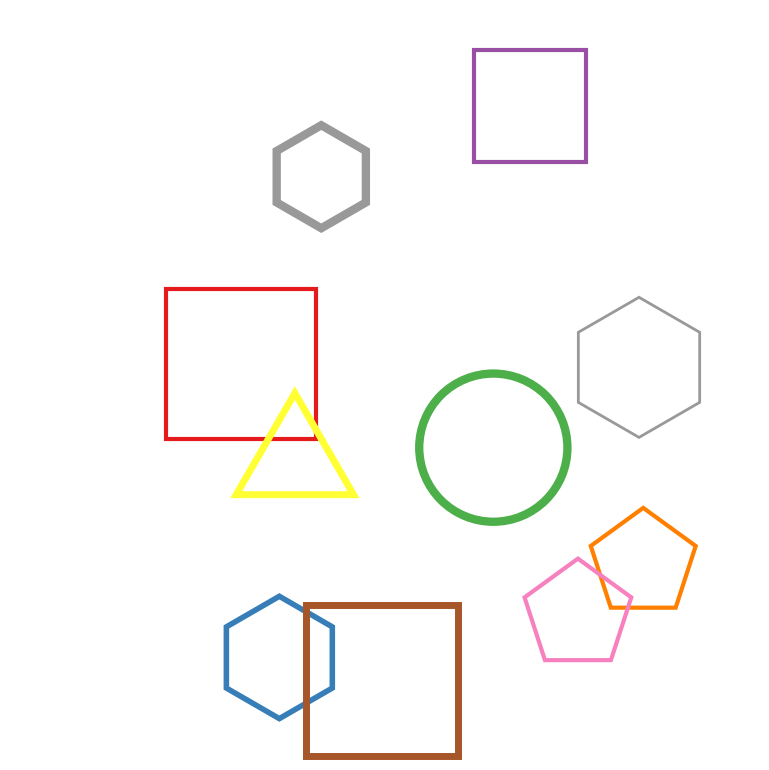[{"shape": "square", "thickness": 1.5, "radius": 0.49, "center": [0.313, 0.528]}, {"shape": "hexagon", "thickness": 2, "radius": 0.4, "center": [0.363, 0.146]}, {"shape": "circle", "thickness": 3, "radius": 0.48, "center": [0.641, 0.419]}, {"shape": "square", "thickness": 1.5, "radius": 0.36, "center": [0.688, 0.863]}, {"shape": "pentagon", "thickness": 1.5, "radius": 0.36, "center": [0.835, 0.269]}, {"shape": "triangle", "thickness": 2.5, "radius": 0.44, "center": [0.383, 0.402]}, {"shape": "square", "thickness": 2.5, "radius": 0.49, "center": [0.496, 0.116]}, {"shape": "pentagon", "thickness": 1.5, "radius": 0.36, "center": [0.751, 0.202]}, {"shape": "hexagon", "thickness": 3, "radius": 0.33, "center": [0.417, 0.77]}, {"shape": "hexagon", "thickness": 1, "radius": 0.45, "center": [0.83, 0.523]}]